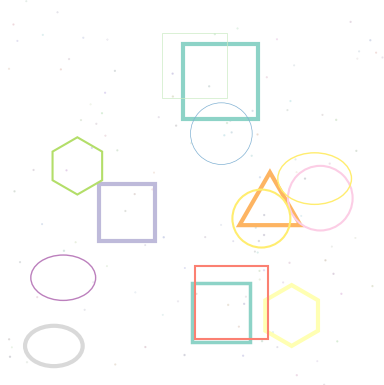[{"shape": "square", "thickness": 2.5, "radius": 0.38, "center": [0.573, 0.188]}, {"shape": "square", "thickness": 3, "radius": 0.49, "center": [0.572, 0.789]}, {"shape": "hexagon", "thickness": 3, "radius": 0.4, "center": [0.757, 0.18]}, {"shape": "square", "thickness": 3, "radius": 0.37, "center": [0.33, 0.448]}, {"shape": "square", "thickness": 1.5, "radius": 0.48, "center": [0.601, 0.215]}, {"shape": "circle", "thickness": 0.5, "radius": 0.4, "center": [0.575, 0.653]}, {"shape": "triangle", "thickness": 3, "radius": 0.46, "center": [0.701, 0.461]}, {"shape": "hexagon", "thickness": 1.5, "radius": 0.37, "center": [0.201, 0.569]}, {"shape": "circle", "thickness": 1.5, "radius": 0.42, "center": [0.832, 0.485]}, {"shape": "oval", "thickness": 3, "radius": 0.37, "center": [0.14, 0.101]}, {"shape": "oval", "thickness": 1, "radius": 0.42, "center": [0.164, 0.279]}, {"shape": "square", "thickness": 0.5, "radius": 0.42, "center": [0.506, 0.83]}, {"shape": "oval", "thickness": 1, "radius": 0.48, "center": [0.817, 0.536]}, {"shape": "circle", "thickness": 1.5, "radius": 0.38, "center": [0.679, 0.432]}]